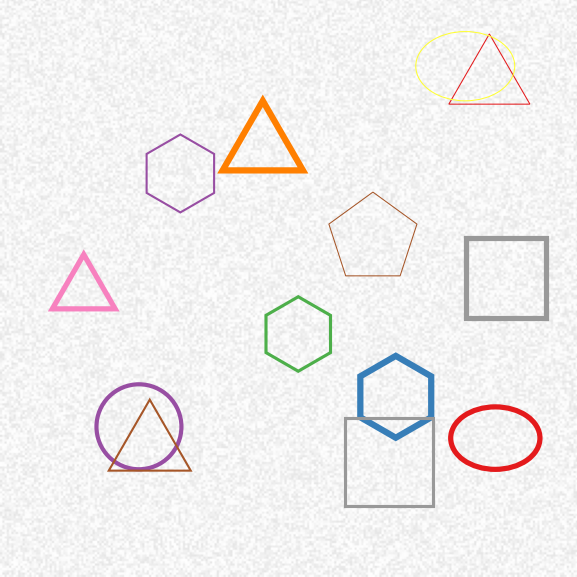[{"shape": "oval", "thickness": 2.5, "radius": 0.39, "center": [0.858, 0.24]}, {"shape": "triangle", "thickness": 0.5, "radius": 0.41, "center": [0.847, 0.859]}, {"shape": "hexagon", "thickness": 3, "radius": 0.35, "center": [0.685, 0.312]}, {"shape": "hexagon", "thickness": 1.5, "radius": 0.32, "center": [0.516, 0.421]}, {"shape": "hexagon", "thickness": 1, "radius": 0.34, "center": [0.312, 0.699]}, {"shape": "circle", "thickness": 2, "radius": 0.37, "center": [0.241, 0.26]}, {"shape": "triangle", "thickness": 3, "radius": 0.4, "center": [0.455, 0.744]}, {"shape": "oval", "thickness": 0.5, "radius": 0.43, "center": [0.806, 0.885]}, {"shape": "triangle", "thickness": 1, "radius": 0.41, "center": [0.259, 0.225]}, {"shape": "pentagon", "thickness": 0.5, "radius": 0.4, "center": [0.646, 0.586]}, {"shape": "triangle", "thickness": 2.5, "radius": 0.31, "center": [0.145, 0.496]}, {"shape": "square", "thickness": 2.5, "radius": 0.35, "center": [0.876, 0.517]}, {"shape": "square", "thickness": 1.5, "radius": 0.38, "center": [0.674, 0.199]}]